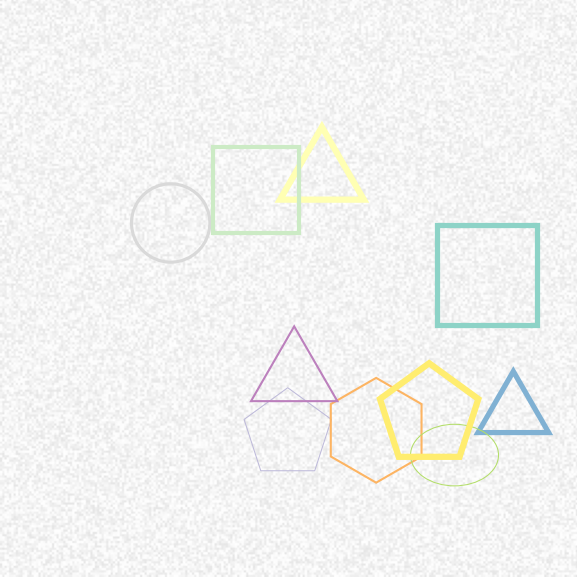[{"shape": "square", "thickness": 2.5, "radius": 0.43, "center": [0.843, 0.524]}, {"shape": "triangle", "thickness": 3, "radius": 0.42, "center": [0.557, 0.695]}, {"shape": "pentagon", "thickness": 0.5, "radius": 0.4, "center": [0.498, 0.248]}, {"shape": "triangle", "thickness": 2.5, "radius": 0.35, "center": [0.889, 0.285]}, {"shape": "hexagon", "thickness": 1, "radius": 0.45, "center": [0.651, 0.254]}, {"shape": "oval", "thickness": 0.5, "radius": 0.38, "center": [0.787, 0.211]}, {"shape": "circle", "thickness": 1.5, "radius": 0.34, "center": [0.296, 0.613]}, {"shape": "triangle", "thickness": 1, "radius": 0.43, "center": [0.509, 0.348]}, {"shape": "square", "thickness": 2, "radius": 0.37, "center": [0.443, 0.67]}, {"shape": "pentagon", "thickness": 3, "radius": 0.45, "center": [0.743, 0.281]}]